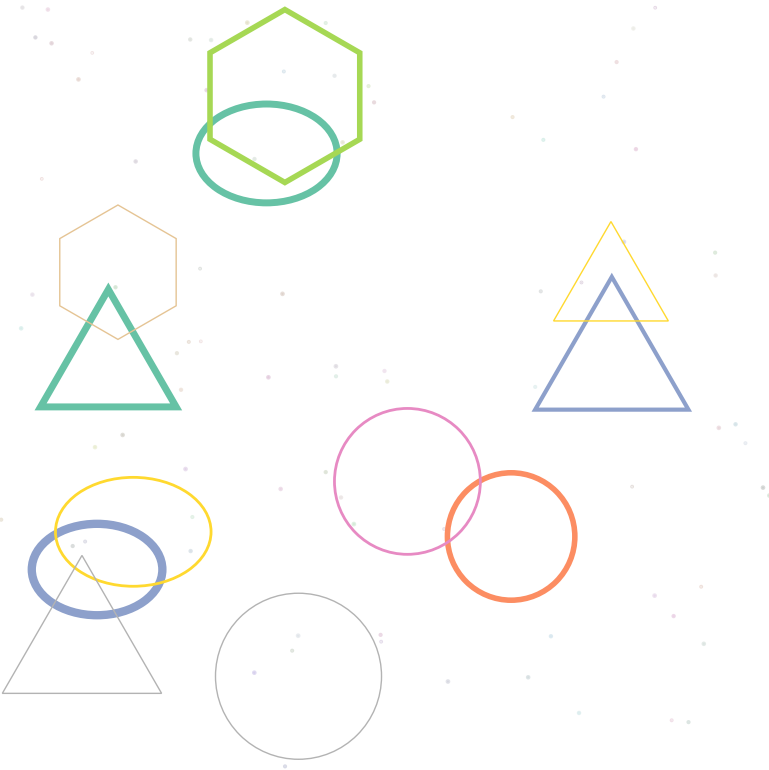[{"shape": "triangle", "thickness": 2.5, "radius": 0.51, "center": [0.141, 0.522]}, {"shape": "oval", "thickness": 2.5, "radius": 0.46, "center": [0.346, 0.801]}, {"shape": "circle", "thickness": 2, "radius": 0.41, "center": [0.664, 0.303]}, {"shape": "triangle", "thickness": 1.5, "radius": 0.57, "center": [0.795, 0.525]}, {"shape": "oval", "thickness": 3, "radius": 0.42, "center": [0.126, 0.26]}, {"shape": "circle", "thickness": 1, "radius": 0.47, "center": [0.529, 0.375]}, {"shape": "hexagon", "thickness": 2, "radius": 0.56, "center": [0.37, 0.875]}, {"shape": "triangle", "thickness": 0.5, "radius": 0.43, "center": [0.793, 0.626]}, {"shape": "oval", "thickness": 1, "radius": 0.51, "center": [0.173, 0.309]}, {"shape": "hexagon", "thickness": 0.5, "radius": 0.44, "center": [0.153, 0.647]}, {"shape": "triangle", "thickness": 0.5, "radius": 0.6, "center": [0.106, 0.159]}, {"shape": "circle", "thickness": 0.5, "radius": 0.54, "center": [0.388, 0.122]}]